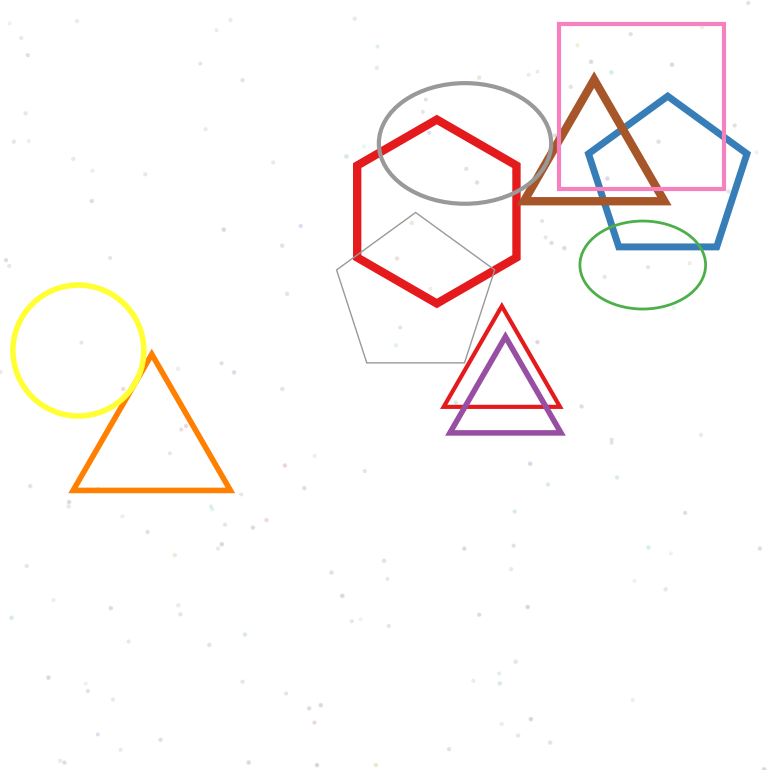[{"shape": "hexagon", "thickness": 3, "radius": 0.6, "center": [0.567, 0.725]}, {"shape": "triangle", "thickness": 1.5, "radius": 0.44, "center": [0.652, 0.515]}, {"shape": "pentagon", "thickness": 2.5, "radius": 0.54, "center": [0.867, 0.767]}, {"shape": "oval", "thickness": 1, "radius": 0.41, "center": [0.835, 0.656]}, {"shape": "triangle", "thickness": 2, "radius": 0.42, "center": [0.656, 0.479]}, {"shape": "triangle", "thickness": 2, "radius": 0.59, "center": [0.197, 0.422]}, {"shape": "circle", "thickness": 2, "radius": 0.43, "center": [0.102, 0.545]}, {"shape": "triangle", "thickness": 3, "radius": 0.53, "center": [0.772, 0.791]}, {"shape": "square", "thickness": 1.5, "radius": 0.54, "center": [0.833, 0.862]}, {"shape": "pentagon", "thickness": 0.5, "radius": 0.54, "center": [0.54, 0.616]}, {"shape": "oval", "thickness": 1.5, "radius": 0.56, "center": [0.604, 0.814]}]